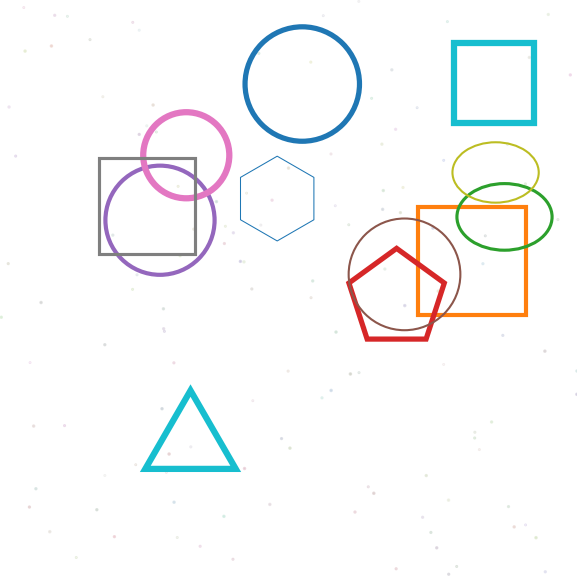[{"shape": "hexagon", "thickness": 0.5, "radius": 0.37, "center": [0.48, 0.655]}, {"shape": "circle", "thickness": 2.5, "radius": 0.5, "center": [0.523, 0.854]}, {"shape": "square", "thickness": 2, "radius": 0.47, "center": [0.818, 0.547]}, {"shape": "oval", "thickness": 1.5, "radius": 0.41, "center": [0.874, 0.624]}, {"shape": "pentagon", "thickness": 2.5, "radius": 0.43, "center": [0.687, 0.482]}, {"shape": "circle", "thickness": 2, "radius": 0.47, "center": [0.277, 0.618]}, {"shape": "circle", "thickness": 1, "radius": 0.48, "center": [0.7, 0.524]}, {"shape": "circle", "thickness": 3, "radius": 0.37, "center": [0.323, 0.73]}, {"shape": "square", "thickness": 1.5, "radius": 0.42, "center": [0.255, 0.642]}, {"shape": "oval", "thickness": 1, "radius": 0.37, "center": [0.858, 0.701]}, {"shape": "triangle", "thickness": 3, "radius": 0.45, "center": [0.33, 0.232]}, {"shape": "square", "thickness": 3, "radius": 0.35, "center": [0.856, 0.855]}]